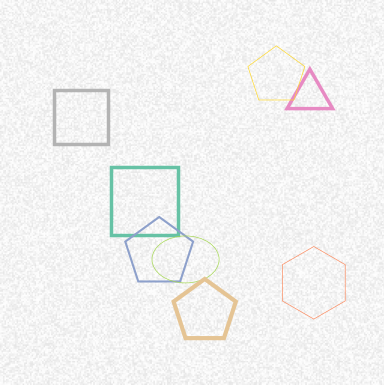[{"shape": "square", "thickness": 2.5, "radius": 0.44, "center": [0.376, 0.478]}, {"shape": "hexagon", "thickness": 0.5, "radius": 0.47, "center": [0.815, 0.265]}, {"shape": "pentagon", "thickness": 1.5, "radius": 0.46, "center": [0.414, 0.344]}, {"shape": "triangle", "thickness": 2.5, "radius": 0.34, "center": [0.805, 0.752]}, {"shape": "oval", "thickness": 0.5, "radius": 0.44, "center": [0.482, 0.326]}, {"shape": "pentagon", "thickness": 0.5, "radius": 0.39, "center": [0.718, 0.803]}, {"shape": "pentagon", "thickness": 3, "radius": 0.42, "center": [0.532, 0.19]}, {"shape": "square", "thickness": 2.5, "radius": 0.35, "center": [0.21, 0.696]}]